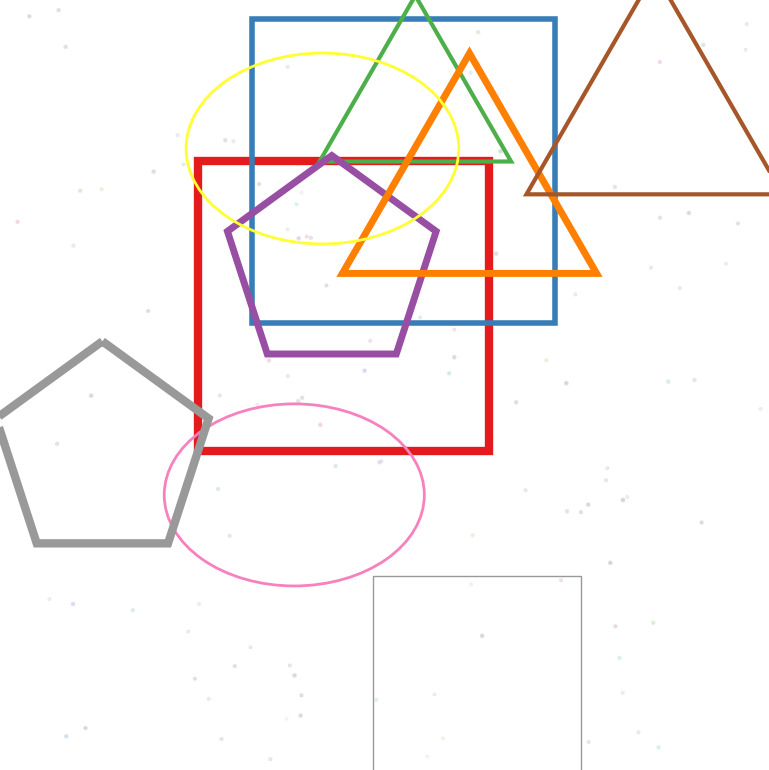[{"shape": "square", "thickness": 3, "radius": 0.94, "center": [0.446, 0.602]}, {"shape": "square", "thickness": 2, "radius": 0.99, "center": [0.524, 0.778]}, {"shape": "triangle", "thickness": 1.5, "radius": 0.72, "center": [0.539, 0.862]}, {"shape": "pentagon", "thickness": 2.5, "radius": 0.71, "center": [0.431, 0.656]}, {"shape": "triangle", "thickness": 2.5, "radius": 0.95, "center": [0.61, 0.74]}, {"shape": "oval", "thickness": 1, "radius": 0.89, "center": [0.419, 0.807]}, {"shape": "triangle", "thickness": 1.5, "radius": 0.96, "center": [0.85, 0.844]}, {"shape": "oval", "thickness": 1, "radius": 0.84, "center": [0.382, 0.357]}, {"shape": "square", "thickness": 0.5, "radius": 0.67, "center": [0.62, 0.117]}, {"shape": "pentagon", "thickness": 3, "radius": 0.73, "center": [0.133, 0.412]}]